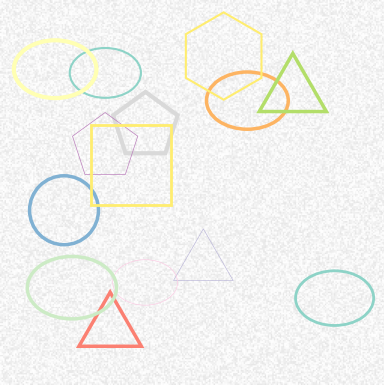[{"shape": "oval", "thickness": 1.5, "radius": 0.46, "center": [0.274, 0.811]}, {"shape": "oval", "thickness": 2, "radius": 0.51, "center": [0.869, 0.226]}, {"shape": "oval", "thickness": 3, "radius": 0.54, "center": [0.143, 0.82]}, {"shape": "triangle", "thickness": 0.5, "radius": 0.45, "center": [0.528, 0.316]}, {"shape": "triangle", "thickness": 2.5, "radius": 0.47, "center": [0.286, 0.147]}, {"shape": "circle", "thickness": 2.5, "radius": 0.45, "center": [0.166, 0.454]}, {"shape": "oval", "thickness": 2.5, "radius": 0.53, "center": [0.643, 0.739]}, {"shape": "triangle", "thickness": 2.5, "radius": 0.5, "center": [0.761, 0.761]}, {"shape": "oval", "thickness": 0.5, "radius": 0.42, "center": [0.377, 0.266]}, {"shape": "pentagon", "thickness": 3, "radius": 0.44, "center": [0.378, 0.673]}, {"shape": "pentagon", "thickness": 0.5, "radius": 0.45, "center": [0.273, 0.619]}, {"shape": "oval", "thickness": 2.5, "radius": 0.58, "center": [0.187, 0.253]}, {"shape": "hexagon", "thickness": 1.5, "radius": 0.57, "center": [0.581, 0.854]}, {"shape": "square", "thickness": 2, "radius": 0.52, "center": [0.34, 0.572]}]